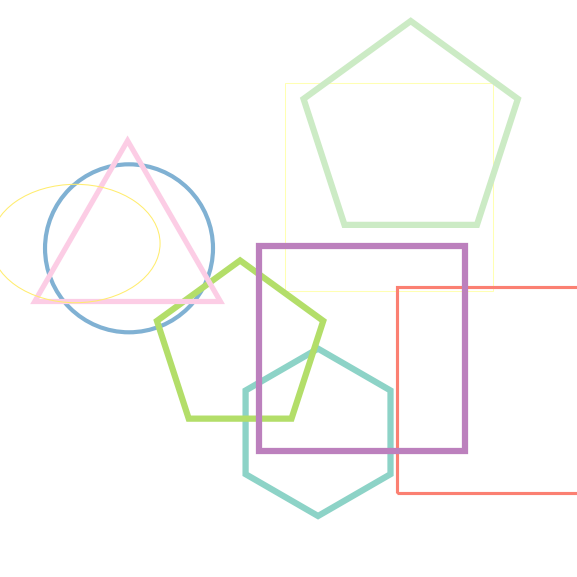[{"shape": "hexagon", "thickness": 3, "radius": 0.72, "center": [0.551, 0.251]}, {"shape": "square", "thickness": 0.5, "radius": 0.9, "center": [0.674, 0.676]}, {"shape": "square", "thickness": 1.5, "radius": 0.89, "center": [0.867, 0.324]}, {"shape": "circle", "thickness": 2, "radius": 0.73, "center": [0.223, 0.569]}, {"shape": "pentagon", "thickness": 3, "radius": 0.76, "center": [0.416, 0.397]}, {"shape": "triangle", "thickness": 2.5, "radius": 0.93, "center": [0.221, 0.57]}, {"shape": "square", "thickness": 3, "radius": 0.89, "center": [0.627, 0.395]}, {"shape": "pentagon", "thickness": 3, "radius": 0.98, "center": [0.711, 0.768]}, {"shape": "oval", "thickness": 0.5, "radius": 0.73, "center": [0.131, 0.577]}]